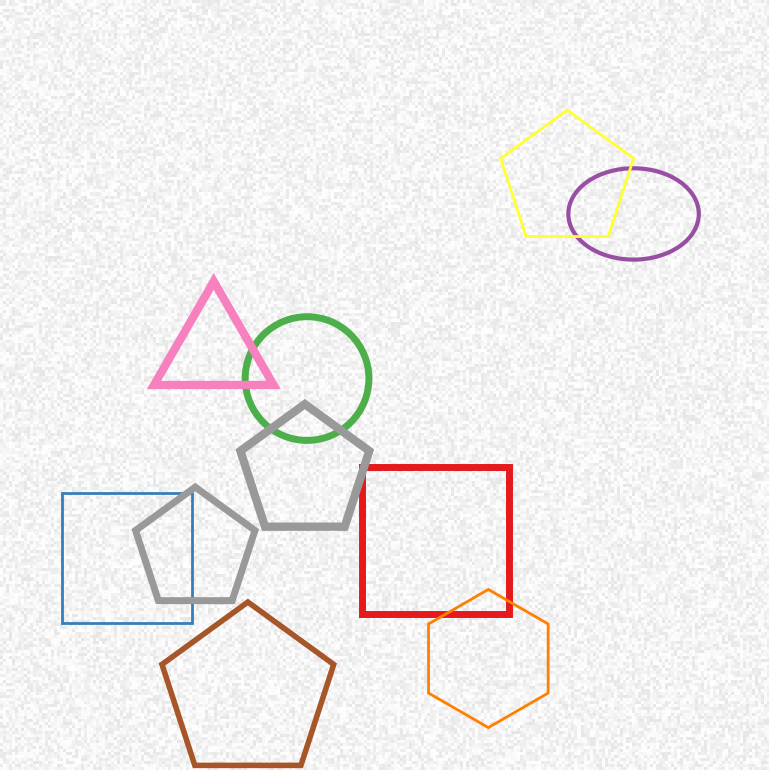[{"shape": "square", "thickness": 2.5, "radius": 0.48, "center": [0.566, 0.297]}, {"shape": "square", "thickness": 1, "radius": 0.42, "center": [0.164, 0.276]}, {"shape": "circle", "thickness": 2.5, "radius": 0.4, "center": [0.399, 0.508]}, {"shape": "oval", "thickness": 1.5, "radius": 0.42, "center": [0.823, 0.722]}, {"shape": "hexagon", "thickness": 1, "radius": 0.45, "center": [0.634, 0.145]}, {"shape": "pentagon", "thickness": 1, "radius": 0.45, "center": [0.737, 0.766]}, {"shape": "pentagon", "thickness": 2, "radius": 0.59, "center": [0.322, 0.101]}, {"shape": "triangle", "thickness": 3, "radius": 0.45, "center": [0.278, 0.545]}, {"shape": "pentagon", "thickness": 3, "radius": 0.44, "center": [0.396, 0.387]}, {"shape": "pentagon", "thickness": 2.5, "radius": 0.41, "center": [0.254, 0.286]}]